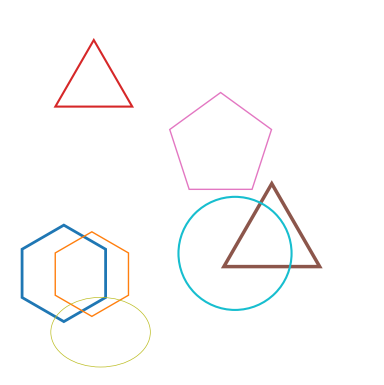[{"shape": "hexagon", "thickness": 2, "radius": 0.63, "center": [0.166, 0.29]}, {"shape": "hexagon", "thickness": 1, "radius": 0.55, "center": [0.239, 0.288]}, {"shape": "triangle", "thickness": 1.5, "radius": 0.58, "center": [0.244, 0.781]}, {"shape": "triangle", "thickness": 2.5, "radius": 0.72, "center": [0.706, 0.379]}, {"shape": "pentagon", "thickness": 1, "radius": 0.69, "center": [0.573, 0.621]}, {"shape": "oval", "thickness": 0.5, "radius": 0.65, "center": [0.261, 0.137]}, {"shape": "circle", "thickness": 1.5, "radius": 0.73, "center": [0.61, 0.342]}]